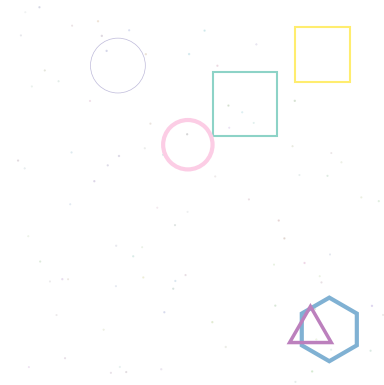[{"shape": "square", "thickness": 1.5, "radius": 0.42, "center": [0.636, 0.729]}, {"shape": "circle", "thickness": 0.5, "radius": 0.36, "center": [0.306, 0.83]}, {"shape": "hexagon", "thickness": 3, "radius": 0.41, "center": [0.855, 0.144]}, {"shape": "circle", "thickness": 3, "radius": 0.32, "center": [0.488, 0.624]}, {"shape": "triangle", "thickness": 2.5, "radius": 0.31, "center": [0.806, 0.142]}, {"shape": "square", "thickness": 1.5, "radius": 0.36, "center": [0.838, 0.859]}]